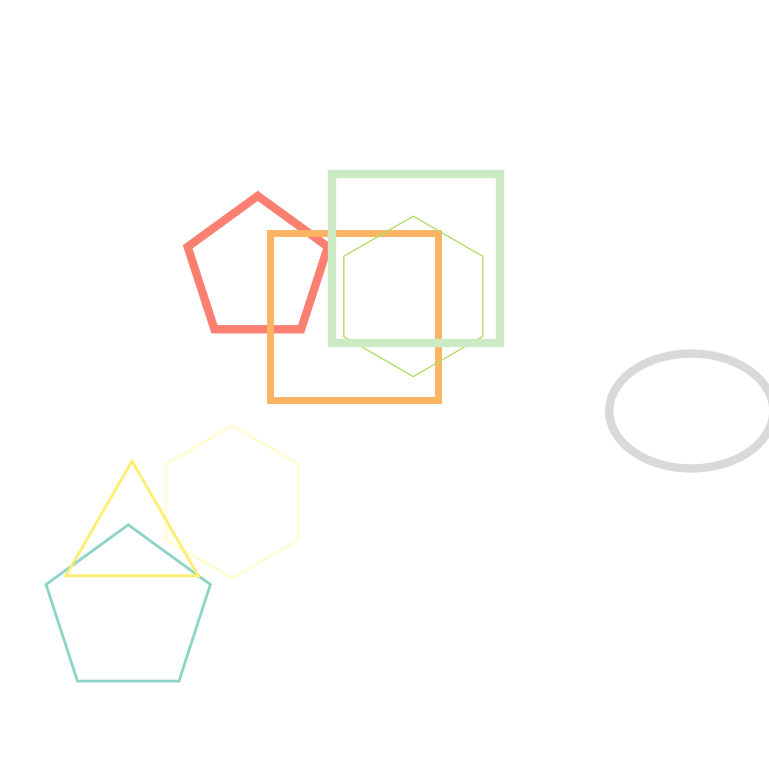[{"shape": "pentagon", "thickness": 1, "radius": 0.56, "center": [0.167, 0.206]}, {"shape": "hexagon", "thickness": 0.5, "radius": 0.49, "center": [0.302, 0.348]}, {"shape": "pentagon", "thickness": 3, "radius": 0.48, "center": [0.335, 0.65]}, {"shape": "square", "thickness": 2.5, "radius": 0.54, "center": [0.46, 0.589]}, {"shape": "hexagon", "thickness": 0.5, "radius": 0.52, "center": [0.537, 0.615]}, {"shape": "oval", "thickness": 3, "radius": 0.53, "center": [0.898, 0.466]}, {"shape": "square", "thickness": 3, "radius": 0.55, "center": [0.54, 0.664]}, {"shape": "triangle", "thickness": 1, "radius": 0.5, "center": [0.171, 0.302]}]